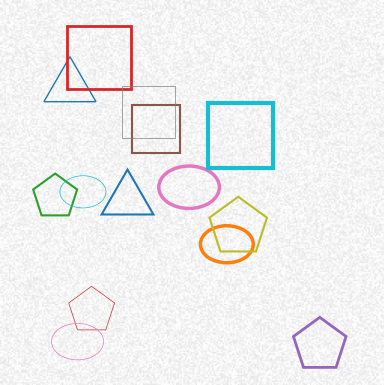[{"shape": "triangle", "thickness": 1.5, "radius": 0.39, "center": [0.331, 0.482]}, {"shape": "triangle", "thickness": 1, "radius": 0.39, "center": [0.182, 0.775]}, {"shape": "oval", "thickness": 2.5, "radius": 0.34, "center": [0.589, 0.366]}, {"shape": "pentagon", "thickness": 1.5, "radius": 0.3, "center": [0.143, 0.489]}, {"shape": "pentagon", "thickness": 0.5, "radius": 0.31, "center": [0.238, 0.194]}, {"shape": "square", "thickness": 2, "radius": 0.41, "center": [0.257, 0.85]}, {"shape": "pentagon", "thickness": 2, "radius": 0.36, "center": [0.831, 0.104]}, {"shape": "square", "thickness": 1.5, "radius": 0.31, "center": [0.405, 0.665]}, {"shape": "oval", "thickness": 2.5, "radius": 0.39, "center": [0.491, 0.514]}, {"shape": "oval", "thickness": 0.5, "radius": 0.34, "center": [0.201, 0.113]}, {"shape": "square", "thickness": 0.5, "radius": 0.34, "center": [0.385, 0.709]}, {"shape": "pentagon", "thickness": 1.5, "radius": 0.39, "center": [0.619, 0.41]}, {"shape": "oval", "thickness": 0.5, "radius": 0.3, "center": [0.215, 0.502]}, {"shape": "square", "thickness": 3, "radius": 0.42, "center": [0.624, 0.647]}]